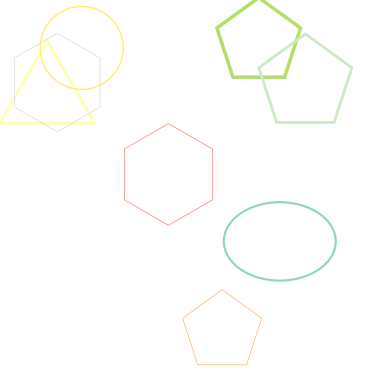[{"shape": "oval", "thickness": 1.5, "radius": 0.73, "center": [0.727, 0.373]}, {"shape": "triangle", "thickness": 2, "radius": 0.71, "center": [0.123, 0.751]}, {"shape": "hexagon", "thickness": 0.5, "radius": 0.66, "center": [0.438, 0.547]}, {"shape": "pentagon", "thickness": 0.5, "radius": 0.54, "center": [0.577, 0.14]}, {"shape": "pentagon", "thickness": 2.5, "radius": 0.57, "center": [0.672, 0.892]}, {"shape": "hexagon", "thickness": 0.5, "radius": 0.64, "center": [0.149, 0.786]}, {"shape": "pentagon", "thickness": 2, "radius": 0.64, "center": [0.793, 0.785]}, {"shape": "circle", "thickness": 1, "radius": 0.54, "center": [0.212, 0.876]}]